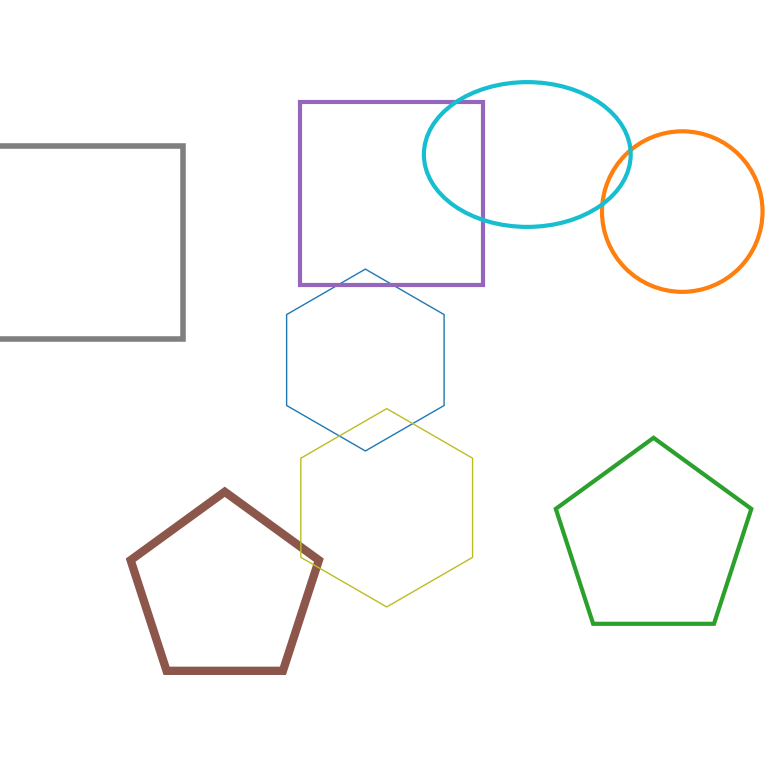[{"shape": "hexagon", "thickness": 0.5, "radius": 0.59, "center": [0.474, 0.532]}, {"shape": "circle", "thickness": 1.5, "radius": 0.52, "center": [0.886, 0.725]}, {"shape": "pentagon", "thickness": 1.5, "radius": 0.67, "center": [0.849, 0.298]}, {"shape": "square", "thickness": 1.5, "radius": 0.6, "center": [0.509, 0.749]}, {"shape": "pentagon", "thickness": 3, "radius": 0.64, "center": [0.292, 0.233]}, {"shape": "square", "thickness": 2, "radius": 0.63, "center": [0.112, 0.685]}, {"shape": "hexagon", "thickness": 0.5, "radius": 0.64, "center": [0.502, 0.341]}, {"shape": "oval", "thickness": 1.5, "radius": 0.67, "center": [0.685, 0.799]}]